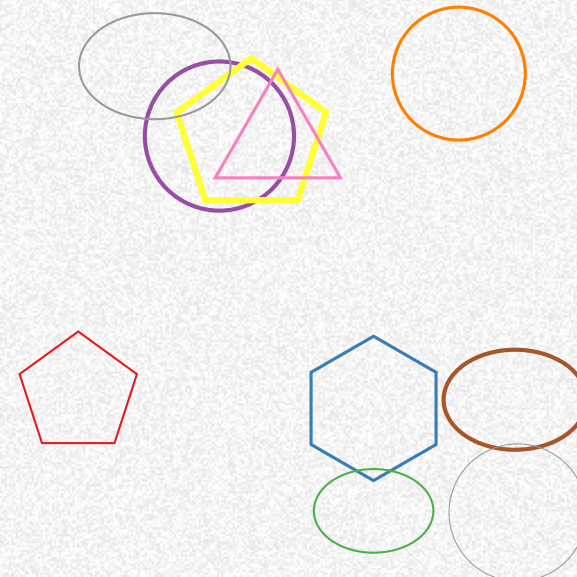[{"shape": "pentagon", "thickness": 1, "radius": 0.53, "center": [0.135, 0.318]}, {"shape": "hexagon", "thickness": 1.5, "radius": 0.62, "center": [0.647, 0.292]}, {"shape": "oval", "thickness": 1, "radius": 0.52, "center": [0.647, 0.114]}, {"shape": "circle", "thickness": 2, "radius": 0.65, "center": [0.38, 0.764]}, {"shape": "circle", "thickness": 1.5, "radius": 0.58, "center": [0.795, 0.872]}, {"shape": "pentagon", "thickness": 3, "radius": 0.68, "center": [0.435, 0.762]}, {"shape": "oval", "thickness": 2, "radius": 0.62, "center": [0.892, 0.307]}, {"shape": "triangle", "thickness": 1.5, "radius": 0.63, "center": [0.481, 0.754]}, {"shape": "oval", "thickness": 1, "radius": 0.66, "center": [0.268, 0.885]}, {"shape": "circle", "thickness": 0.5, "radius": 0.59, "center": [0.896, 0.112]}]